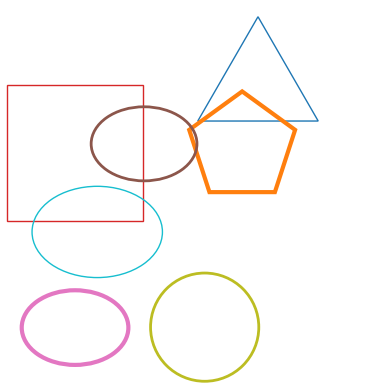[{"shape": "triangle", "thickness": 1, "radius": 0.9, "center": [0.67, 0.776]}, {"shape": "pentagon", "thickness": 3, "radius": 0.72, "center": [0.629, 0.618]}, {"shape": "square", "thickness": 1, "radius": 0.89, "center": [0.194, 0.603]}, {"shape": "oval", "thickness": 2, "radius": 0.69, "center": [0.374, 0.626]}, {"shape": "oval", "thickness": 3, "radius": 0.69, "center": [0.195, 0.149]}, {"shape": "circle", "thickness": 2, "radius": 0.7, "center": [0.532, 0.15]}, {"shape": "oval", "thickness": 1, "radius": 0.85, "center": [0.253, 0.398]}]